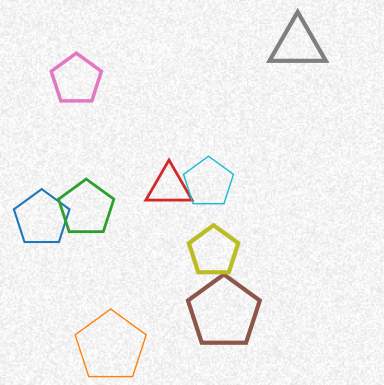[{"shape": "pentagon", "thickness": 1.5, "radius": 0.38, "center": [0.108, 0.433]}, {"shape": "pentagon", "thickness": 1, "radius": 0.49, "center": [0.287, 0.1]}, {"shape": "pentagon", "thickness": 2, "radius": 0.38, "center": [0.224, 0.459]}, {"shape": "triangle", "thickness": 2, "radius": 0.35, "center": [0.439, 0.515]}, {"shape": "pentagon", "thickness": 3, "radius": 0.49, "center": [0.582, 0.189]}, {"shape": "pentagon", "thickness": 2.5, "radius": 0.34, "center": [0.198, 0.793]}, {"shape": "triangle", "thickness": 3, "radius": 0.42, "center": [0.773, 0.884]}, {"shape": "pentagon", "thickness": 3, "radius": 0.34, "center": [0.555, 0.347]}, {"shape": "pentagon", "thickness": 1, "radius": 0.34, "center": [0.542, 0.526]}]